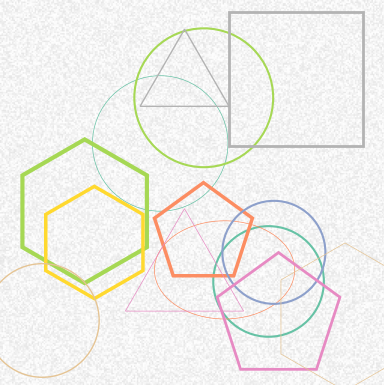[{"shape": "circle", "thickness": 0.5, "radius": 0.88, "center": [0.416, 0.627]}, {"shape": "circle", "thickness": 1.5, "radius": 0.72, "center": [0.698, 0.269]}, {"shape": "pentagon", "thickness": 2.5, "radius": 0.67, "center": [0.528, 0.392]}, {"shape": "oval", "thickness": 0.5, "radius": 0.91, "center": [0.583, 0.299]}, {"shape": "circle", "thickness": 1.5, "radius": 0.67, "center": [0.711, 0.345]}, {"shape": "pentagon", "thickness": 2, "radius": 0.84, "center": [0.723, 0.176]}, {"shape": "triangle", "thickness": 0.5, "radius": 0.89, "center": [0.479, 0.281]}, {"shape": "circle", "thickness": 1.5, "radius": 0.9, "center": [0.529, 0.746]}, {"shape": "hexagon", "thickness": 3, "radius": 0.93, "center": [0.22, 0.451]}, {"shape": "hexagon", "thickness": 2.5, "radius": 0.73, "center": [0.245, 0.37]}, {"shape": "hexagon", "thickness": 0.5, "radius": 0.96, "center": [0.896, 0.177]}, {"shape": "circle", "thickness": 1, "radius": 0.74, "center": [0.11, 0.168]}, {"shape": "triangle", "thickness": 1, "radius": 0.67, "center": [0.479, 0.791]}, {"shape": "square", "thickness": 2, "radius": 0.87, "center": [0.769, 0.796]}]